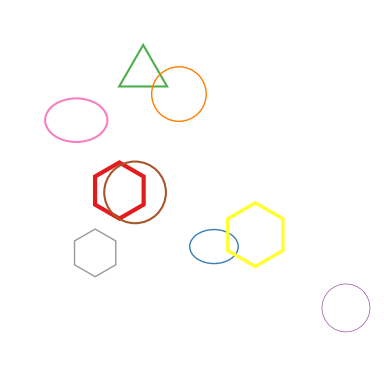[{"shape": "hexagon", "thickness": 3, "radius": 0.36, "center": [0.31, 0.505]}, {"shape": "oval", "thickness": 1, "radius": 0.32, "center": [0.556, 0.36]}, {"shape": "triangle", "thickness": 1.5, "radius": 0.36, "center": [0.372, 0.811]}, {"shape": "circle", "thickness": 0.5, "radius": 0.31, "center": [0.899, 0.2]}, {"shape": "circle", "thickness": 1, "radius": 0.35, "center": [0.465, 0.756]}, {"shape": "hexagon", "thickness": 2.5, "radius": 0.41, "center": [0.663, 0.391]}, {"shape": "circle", "thickness": 1.5, "radius": 0.4, "center": [0.351, 0.5]}, {"shape": "oval", "thickness": 1.5, "radius": 0.4, "center": [0.198, 0.688]}, {"shape": "hexagon", "thickness": 1, "radius": 0.31, "center": [0.247, 0.343]}]